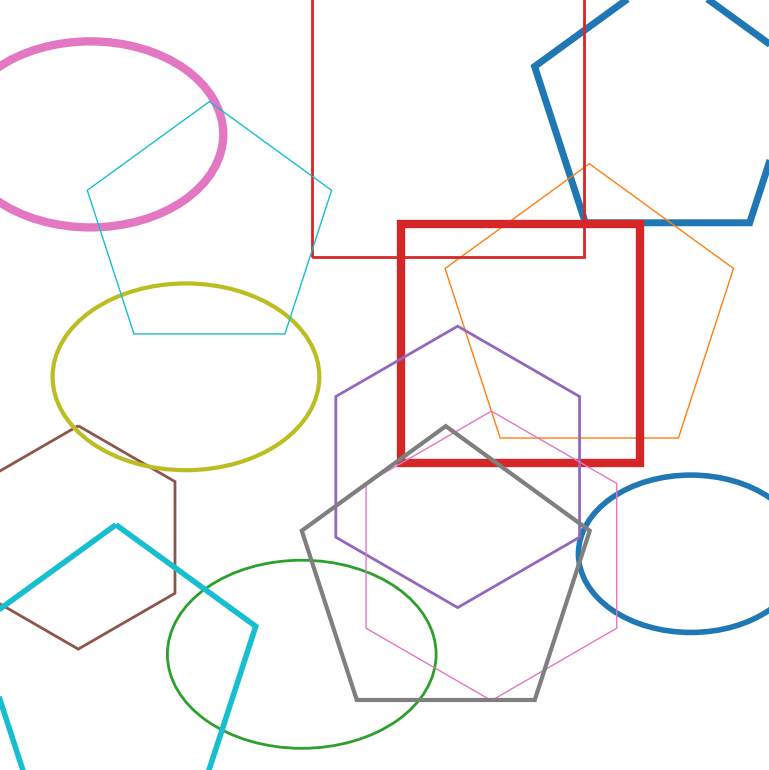[{"shape": "oval", "thickness": 2, "radius": 0.73, "center": [0.897, 0.281]}, {"shape": "pentagon", "thickness": 2.5, "radius": 0.91, "center": [0.867, 0.858]}, {"shape": "pentagon", "thickness": 0.5, "radius": 0.98, "center": [0.765, 0.59]}, {"shape": "oval", "thickness": 1, "radius": 0.87, "center": [0.392, 0.15]}, {"shape": "square", "thickness": 3, "radius": 0.78, "center": [0.676, 0.554]}, {"shape": "square", "thickness": 1, "radius": 0.88, "center": [0.582, 0.843]}, {"shape": "hexagon", "thickness": 1, "radius": 0.91, "center": [0.594, 0.394]}, {"shape": "hexagon", "thickness": 1, "radius": 0.73, "center": [0.102, 0.302]}, {"shape": "hexagon", "thickness": 0.5, "radius": 0.94, "center": [0.638, 0.278]}, {"shape": "oval", "thickness": 3, "radius": 0.86, "center": [0.117, 0.825]}, {"shape": "pentagon", "thickness": 1.5, "radius": 0.98, "center": [0.579, 0.25]}, {"shape": "oval", "thickness": 1.5, "radius": 0.87, "center": [0.241, 0.511]}, {"shape": "pentagon", "thickness": 2, "radius": 0.95, "center": [0.151, 0.128]}, {"shape": "pentagon", "thickness": 0.5, "radius": 0.83, "center": [0.272, 0.701]}]